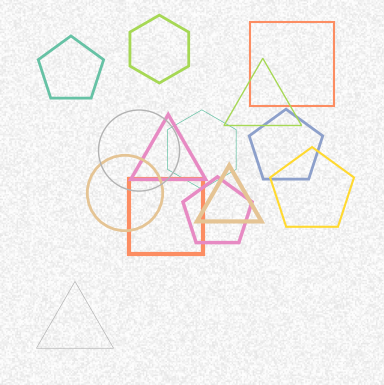[{"shape": "pentagon", "thickness": 2, "radius": 0.45, "center": [0.184, 0.817]}, {"shape": "hexagon", "thickness": 0.5, "radius": 0.52, "center": [0.524, 0.612]}, {"shape": "square", "thickness": 1.5, "radius": 0.55, "center": [0.758, 0.833]}, {"shape": "square", "thickness": 3, "radius": 0.48, "center": [0.431, 0.438]}, {"shape": "pentagon", "thickness": 2, "radius": 0.5, "center": [0.743, 0.616]}, {"shape": "triangle", "thickness": 2.5, "radius": 0.56, "center": [0.437, 0.59]}, {"shape": "pentagon", "thickness": 2.5, "radius": 0.47, "center": [0.565, 0.446]}, {"shape": "triangle", "thickness": 1, "radius": 0.58, "center": [0.683, 0.732]}, {"shape": "hexagon", "thickness": 2, "radius": 0.44, "center": [0.414, 0.873]}, {"shape": "pentagon", "thickness": 1.5, "radius": 0.57, "center": [0.811, 0.504]}, {"shape": "circle", "thickness": 2, "radius": 0.49, "center": [0.325, 0.499]}, {"shape": "triangle", "thickness": 3, "radius": 0.48, "center": [0.595, 0.473]}, {"shape": "triangle", "thickness": 0.5, "radius": 0.58, "center": [0.195, 0.153]}, {"shape": "circle", "thickness": 1, "radius": 0.53, "center": [0.361, 0.609]}]